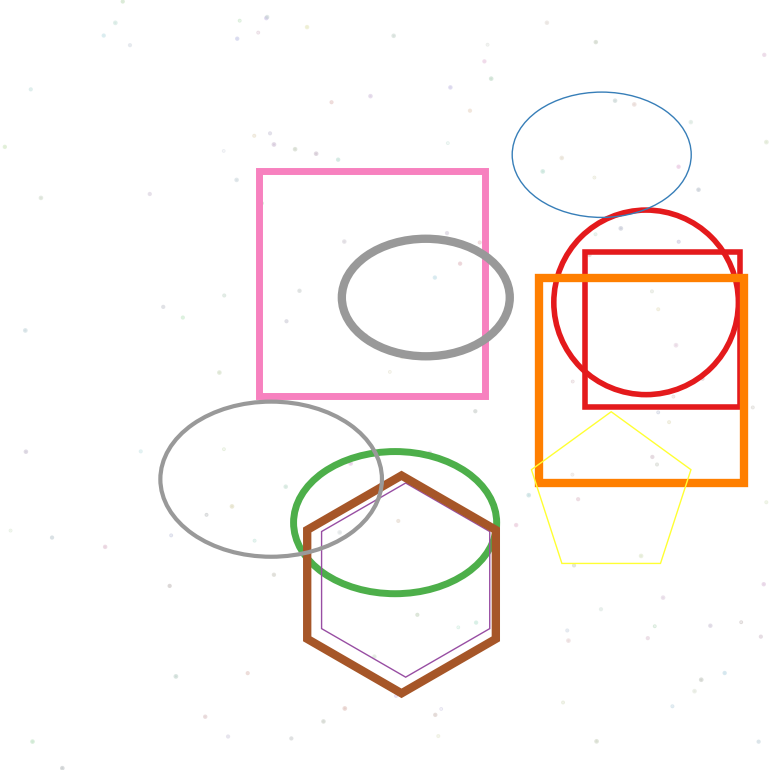[{"shape": "square", "thickness": 2, "radius": 0.5, "center": [0.86, 0.572]}, {"shape": "circle", "thickness": 2, "radius": 0.6, "center": [0.839, 0.607]}, {"shape": "oval", "thickness": 0.5, "radius": 0.58, "center": [0.781, 0.799]}, {"shape": "oval", "thickness": 2.5, "radius": 0.66, "center": [0.513, 0.321]}, {"shape": "hexagon", "thickness": 0.5, "radius": 0.63, "center": [0.527, 0.247]}, {"shape": "square", "thickness": 3, "radius": 0.67, "center": [0.833, 0.506]}, {"shape": "pentagon", "thickness": 0.5, "radius": 0.54, "center": [0.794, 0.356]}, {"shape": "hexagon", "thickness": 3, "radius": 0.71, "center": [0.521, 0.241]}, {"shape": "square", "thickness": 2.5, "radius": 0.73, "center": [0.483, 0.632]}, {"shape": "oval", "thickness": 1.5, "radius": 0.72, "center": [0.352, 0.378]}, {"shape": "oval", "thickness": 3, "radius": 0.55, "center": [0.553, 0.614]}]